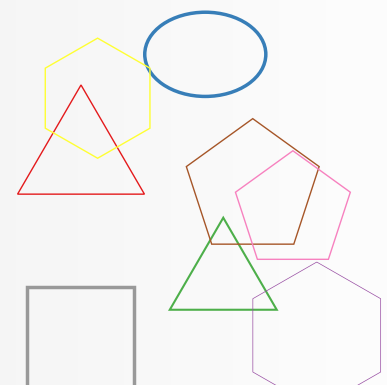[{"shape": "triangle", "thickness": 1, "radius": 0.95, "center": [0.209, 0.59]}, {"shape": "oval", "thickness": 2.5, "radius": 0.78, "center": [0.53, 0.859]}, {"shape": "triangle", "thickness": 1.5, "radius": 0.8, "center": [0.576, 0.275]}, {"shape": "hexagon", "thickness": 0.5, "radius": 0.95, "center": [0.817, 0.129]}, {"shape": "hexagon", "thickness": 1, "radius": 0.78, "center": [0.252, 0.745]}, {"shape": "pentagon", "thickness": 1, "radius": 0.9, "center": [0.652, 0.512]}, {"shape": "pentagon", "thickness": 1, "radius": 0.78, "center": [0.756, 0.453]}, {"shape": "square", "thickness": 2.5, "radius": 0.69, "center": [0.207, 0.117]}]